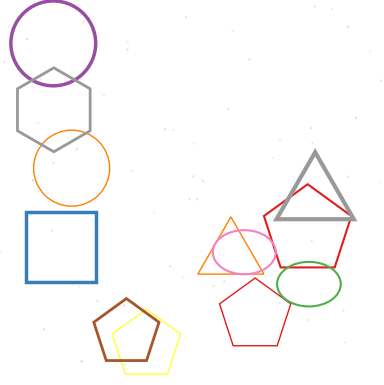[{"shape": "pentagon", "thickness": 1.5, "radius": 0.6, "center": [0.799, 0.402]}, {"shape": "pentagon", "thickness": 1, "radius": 0.49, "center": [0.663, 0.181]}, {"shape": "square", "thickness": 2.5, "radius": 0.46, "center": [0.158, 0.359]}, {"shape": "oval", "thickness": 1.5, "radius": 0.41, "center": [0.802, 0.262]}, {"shape": "circle", "thickness": 2.5, "radius": 0.55, "center": [0.138, 0.887]}, {"shape": "circle", "thickness": 1, "radius": 0.49, "center": [0.186, 0.563]}, {"shape": "triangle", "thickness": 1, "radius": 0.5, "center": [0.6, 0.338]}, {"shape": "pentagon", "thickness": 1, "radius": 0.47, "center": [0.38, 0.104]}, {"shape": "pentagon", "thickness": 2, "radius": 0.45, "center": [0.328, 0.136]}, {"shape": "oval", "thickness": 1.5, "radius": 0.41, "center": [0.634, 0.345]}, {"shape": "triangle", "thickness": 3, "radius": 0.58, "center": [0.819, 0.489]}, {"shape": "hexagon", "thickness": 2, "radius": 0.55, "center": [0.14, 0.715]}]